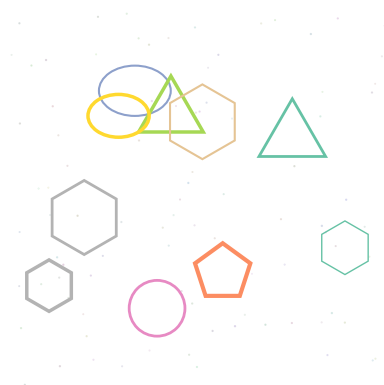[{"shape": "hexagon", "thickness": 1, "radius": 0.35, "center": [0.896, 0.357]}, {"shape": "triangle", "thickness": 2, "radius": 0.5, "center": [0.759, 0.644]}, {"shape": "pentagon", "thickness": 3, "radius": 0.38, "center": [0.578, 0.293]}, {"shape": "oval", "thickness": 1.5, "radius": 0.47, "center": [0.35, 0.764]}, {"shape": "circle", "thickness": 2, "radius": 0.36, "center": [0.408, 0.199]}, {"shape": "triangle", "thickness": 2.5, "radius": 0.48, "center": [0.444, 0.706]}, {"shape": "oval", "thickness": 2.5, "radius": 0.4, "center": [0.308, 0.699]}, {"shape": "hexagon", "thickness": 1.5, "radius": 0.49, "center": [0.526, 0.684]}, {"shape": "hexagon", "thickness": 2.5, "radius": 0.33, "center": [0.127, 0.258]}, {"shape": "hexagon", "thickness": 2, "radius": 0.48, "center": [0.219, 0.435]}]